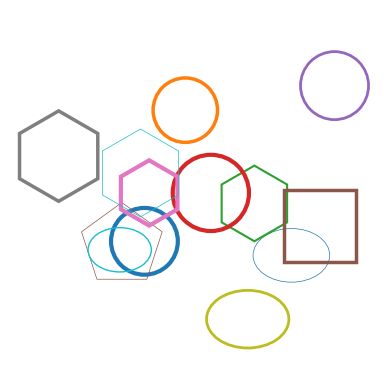[{"shape": "circle", "thickness": 3, "radius": 0.43, "center": [0.375, 0.373]}, {"shape": "oval", "thickness": 0.5, "radius": 0.5, "center": [0.757, 0.337]}, {"shape": "circle", "thickness": 2.5, "radius": 0.42, "center": [0.481, 0.714]}, {"shape": "hexagon", "thickness": 1.5, "radius": 0.49, "center": [0.661, 0.472]}, {"shape": "circle", "thickness": 3, "radius": 0.5, "center": [0.548, 0.499]}, {"shape": "circle", "thickness": 2, "radius": 0.44, "center": [0.869, 0.778]}, {"shape": "pentagon", "thickness": 0.5, "radius": 0.55, "center": [0.316, 0.364]}, {"shape": "square", "thickness": 2.5, "radius": 0.46, "center": [0.831, 0.413]}, {"shape": "hexagon", "thickness": 3, "radius": 0.42, "center": [0.387, 0.499]}, {"shape": "hexagon", "thickness": 2.5, "radius": 0.59, "center": [0.152, 0.595]}, {"shape": "oval", "thickness": 2, "radius": 0.53, "center": [0.643, 0.171]}, {"shape": "oval", "thickness": 1, "radius": 0.41, "center": [0.311, 0.351]}, {"shape": "hexagon", "thickness": 0.5, "radius": 0.57, "center": [0.365, 0.551]}]